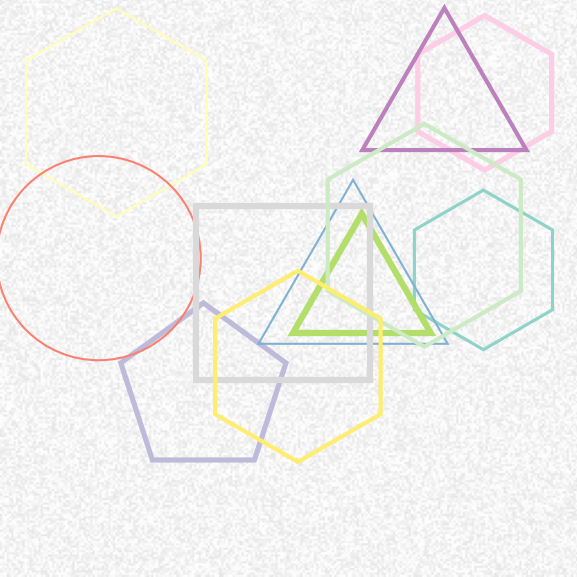[{"shape": "hexagon", "thickness": 1.5, "radius": 0.69, "center": [0.837, 0.532]}, {"shape": "hexagon", "thickness": 1, "radius": 0.9, "center": [0.202, 0.804]}, {"shape": "pentagon", "thickness": 2.5, "radius": 0.75, "center": [0.352, 0.324]}, {"shape": "circle", "thickness": 1, "radius": 0.88, "center": [0.171, 0.552]}, {"shape": "triangle", "thickness": 1, "radius": 0.95, "center": [0.611, 0.498]}, {"shape": "triangle", "thickness": 3, "radius": 0.69, "center": [0.626, 0.491]}, {"shape": "hexagon", "thickness": 2.5, "radius": 0.67, "center": [0.839, 0.838]}, {"shape": "square", "thickness": 3, "radius": 0.76, "center": [0.49, 0.492]}, {"shape": "triangle", "thickness": 2, "radius": 0.82, "center": [0.769, 0.821]}, {"shape": "hexagon", "thickness": 2, "radius": 0.97, "center": [0.735, 0.592]}, {"shape": "hexagon", "thickness": 2, "radius": 0.83, "center": [0.516, 0.365]}]